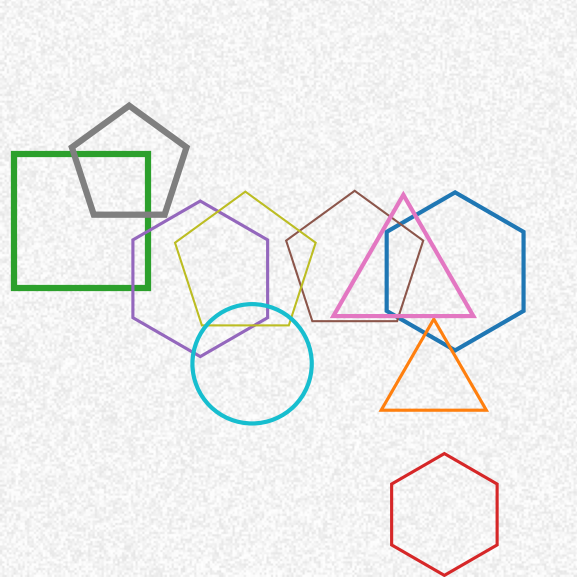[{"shape": "hexagon", "thickness": 2, "radius": 0.68, "center": [0.788, 0.529]}, {"shape": "triangle", "thickness": 1.5, "radius": 0.53, "center": [0.751, 0.341]}, {"shape": "square", "thickness": 3, "radius": 0.58, "center": [0.14, 0.617]}, {"shape": "hexagon", "thickness": 1.5, "radius": 0.53, "center": [0.769, 0.108]}, {"shape": "hexagon", "thickness": 1.5, "radius": 0.67, "center": [0.347, 0.516]}, {"shape": "pentagon", "thickness": 1, "radius": 0.62, "center": [0.614, 0.544]}, {"shape": "triangle", "thickness": 2, "radius": 0.7, "center": [0.698, 0.522]}, {"shape": "pentagon", "thickness": 3, "radius": 0.52, "center": [0.224, 0.712]}, {"shape": "pentagon", "thickness": 1, "radius": 0.64, "center": [0.425, 0.539]}, {"shape": "circle", "thickness": 2, "radius": 0.52, "center": [0.437, 0.369]}]